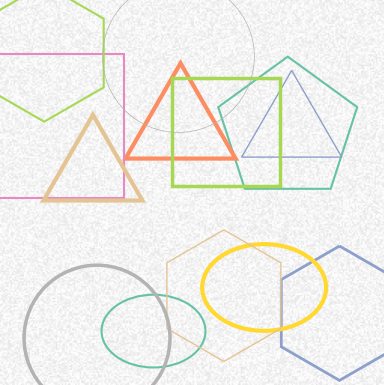[{"shape": "pentagon", "thickness": 1.5, "radius": 0.95, "center": [0.747, 0.663]}, {"shape": "oval", "thickness": 1.5, "radius": 0.67, "center": [0.399, 0.14]}, {"shape": "triangle", "thickness": 3, "radius": 0.83, "center": [0.469, 0.671]}, {"shape": "hexagon", "thickness": 2, "radius": 0.87, "center": [0.882, 0.186]}, {"shape": "triangle", "thickness": 1, "radius": 0.75, "center": [0.758, 0.667]}, {"shape": "square", "thickness": 1.5, "radius": 0.93, "center": [0.134, 0.673]}, {"shape": "hexagon", "thickness": 1.5, "radius": 0.89, "center": [0.115, 0.862]}, {"shape": "square", "thickness": 2.5, "radius": 0.7, "center": [0.588, 0.657]}, {"shape": "oval", "thickness": 3, "radius": 0.8, "center": [0.686, 0.253]}, {"shape": "triangle", "thickness": 3, "radius": 0.74, "center": [0.241, 0.553]}, {"shape": "hexagon", "thickness": 1, "radius": 0.85, "center": [0.582, 0.232]}, {"shape": "circle", "thickness": 0.5, "radius": 0.99, "center": [0.463, 0.853]}, {"shape": "circle", "thickness": 2.5, "radius": 0.95, "center": [0.252, 0.122]}]